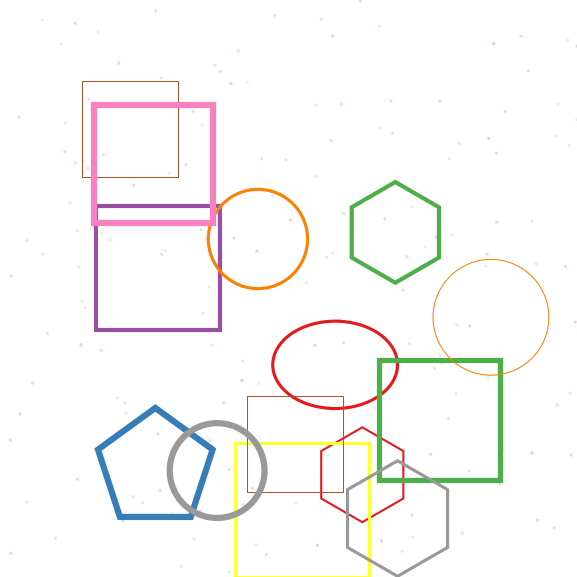[{"shape": "oval", "thickness": 1.5, "radius": 0.54, "center": [0.58, 0.367]}, {"shape": "hexagon", "thickness": 1, "radius": 0.41, "center": [0.627, 0.177]}, {"shape": "pentagon", "thickness": 3, "radius": 0.52, "center": [0.269, 0.188]}, {"shape": "hexagon", "thickness": 2, "radius": 0.44, "center": [0.685, 0.597]}, {"shape": "square", "thickness": 2.5, "radius": 0.52, "center": [0.761, 0.271]}, {"shape": "square", "thickness": 2, "radius": 0.54, "center": [0.273, 0.535]}, {"shape": "circle", "thickness": 1.5, "radius": 0.43, "center": [0.447, 0.585]}, {"shape": "circle", "thickness": 0.5, "radius": 0.5, "center": [0.85, 0.45]}, {"shape": "square", "thickness": 1.5, "radius": 0.58, "center": [0.523, 0.116]}, {"shape": "square", "thickness": 0.5, "radius": 0.42, "center": [0.225, 0.776]}, {"shape": "square", "thickness": 0.5, "radius": 0.41, "center": [0.511, 0.231]}, {"shape": "square", "thickness": 3, "radius": 0.51, "center": [0.265, 0.715]}, {"shape": "circle", "thickness": 3, "radius": 0.41, "center": [0.376, 0.184]}, {"shape": "hexagon", "thickness": 1.5, "radius": 0.5, "center": [0.688, 0.101]}]